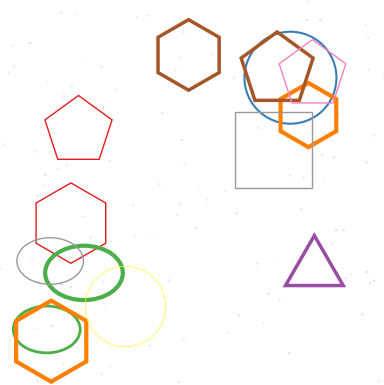[{"shape": "hexagon", "thickness": 1, "radius": 0.52, "center": [0.184, 0.42]}, {"shape": "pentagon", "thickness": 1, "radius": 0.46, "center": [0.204, 0.66]}, {"shape": "circle", "thickness": 1.5, "radius": 0.6, "center": [0.754, 0.798]}, {"shape": "oval", "thickness": 3, "radius": 0.5, "center": [0.218, 0.291]}, {"shape": "oval", "thickness": 2, "radius": 0.43, "center": [0.121, 0.144]}, {"shape": "triangle", "thickness": 2.5, "radius": 0.43, "center": [0.816, 0.302]}, {"shape": "hexagon", "thickness": 3, "radius": 0.42, "center": [0.801, 0.701]}, {"shape": "hexagon", "thickness": 3, "radius": 0.53, "center": [0.133, 0.114]}, {"shape": "circle", "thickness": 0.5, "radius": 0.52, "center": [0.326, 0.204]}, {"shape": "hexagon", "thickness": 2.5, "radius": 0.46, "center": [0.49, 0.857]}, {"shape": "pentagon", "thickness": 2.5, "radius": 0.49, "center": [0.72, 0.819]}, {"shape": "pentagon", "thickness": 1, "radius": 0.45, "center": [0.812, 0.806]}, {"shape": "oval", "thickness": 1, "radius": 0.43, "center": [0.13, 0.322]}, {"shape": "square", "thickness": 1, "radius": 0.5, "center": [0.71, 0.611]}]